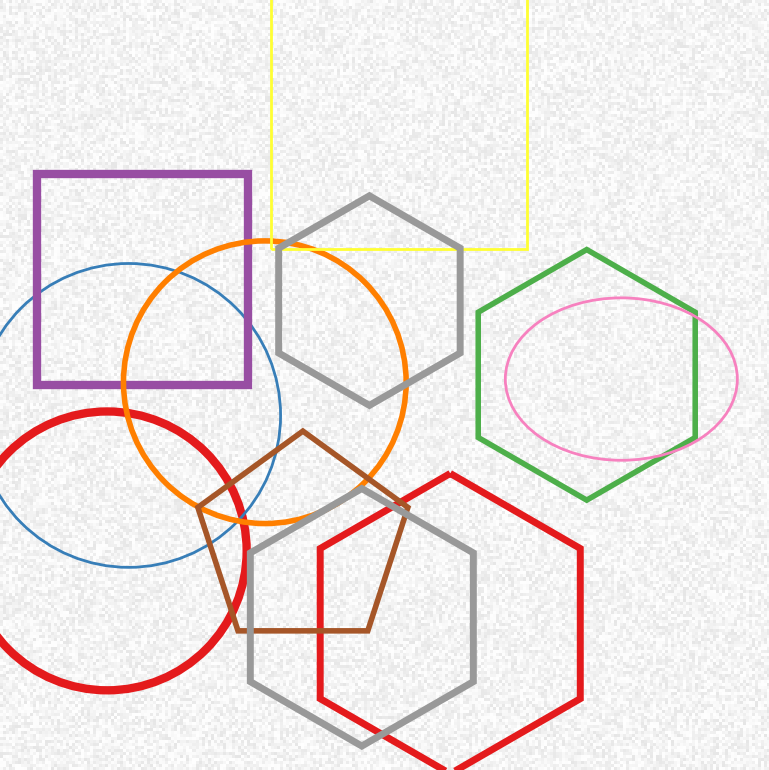[{"shape": "hexagon", "thickness": 2.5, "radius": 0.98, "center": [0.585, 0.19]}, {"shape": "circle", "thickness": 3, "radius": 0.91, "center": [0.139, 0.285]}, {"shape": "circle", "thickness": 1, "radius": 0.99, "center": [0.167, 0.46]}, {"shape": "hexagon", "thickness": 2, "radius": 0.81, "center": [0.762, 0.513]}, {"shape": "square", "thickness": 3, "radius": 0.68, "center": [0.185, 0.636]}, {"shape": "circle", "thickness": 2, "radius": 0.92, "center": [0.344, 0.504]}, {"shape": "square", "thickness": 1, "radius": 0.83, "center": [0.518, 0.843]}, {"shape": "pentagon", "thickness": 2, "radius": 0.72, "center": [0.393, 0.297]}, {"shape": "oval", "thickness": 1, "radius": 0.75, "center": [0.807, 0.508]}, {"shape": "hexagon", "thickness": 2.5, "radius": 0.84, "center": [0.47, 0.198]}, {"shape": "hexagon", "thickness": 2.5, "radius": 0.68, "center": [0.48, 0.61]}]